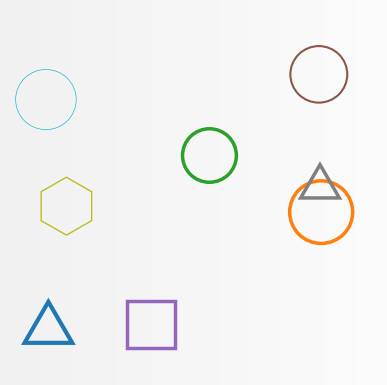[{"shape": "triangle", "thickness": 3, "radius": 0.36, "center": [0.125, 0.145]}, {"shape": "circle", "thickness": 2.5, "radius": 0.41, "center": [0.829, 0.449]}, {"shape": "circle", "thickness": 2.5, "radius": 0.35, "center": [0.541, 0.596]}, {"shape": "square", "thickness": 2.5, "radius": 0.31, "center": [0.39, 0.157]}, {"shape": "circle", "thickness": 1.5, "radius": 0.37, "center": [0.823, 0.807]}, {"shape": "triangle", "thickness": 2.5, "radius": 0.29, "center": [0.826, 0.515]}, {"shape": "hexagon", "thickness": 1, "radius": 0.38, "center": [0.171, 0.464]}, {"shape": "circle", "thickness": 0.5, "radius": 0.39, "center": [0.119, 0.741]}]